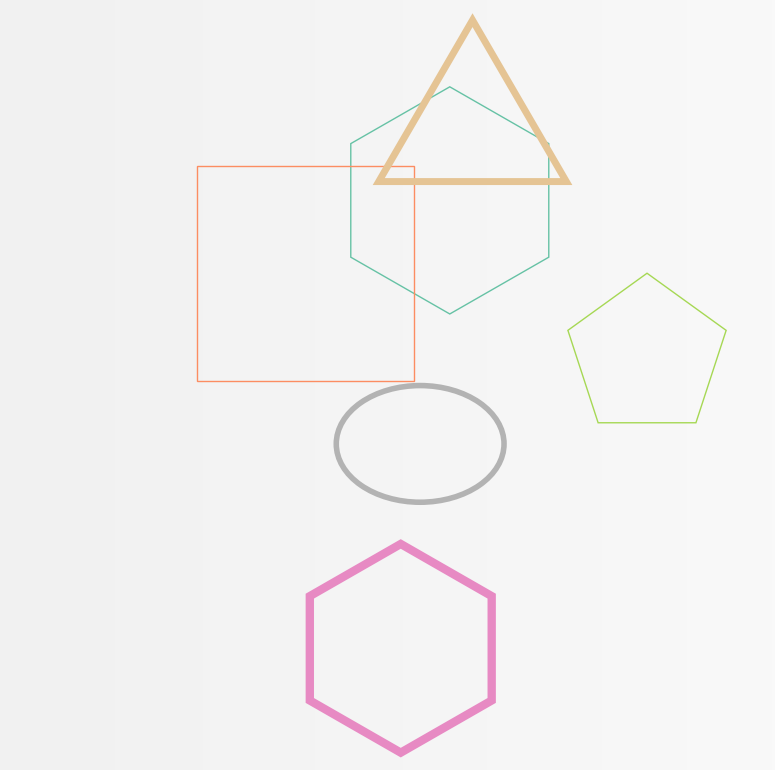[{"shape": "hexagon", "thickness": 0.5, "radius": 0.74, "center": [0.58, 0.74]}, {"shape": "square", "thickness": 0.5, "radius": 0.7, "center": [0.395, 0.645]}, {"shape": "hexagon", "thickness": 3, "radius": 0.68, "center": [0.517, 0.158]}, {"shape": "pentagon", "thickness": 0.5, "radius": 0.54, "center": [0.835, 0.538]}, {"shape": "triangle", "thickness": 2.5, "radius": 0.7, "center": [0.61, 0.834]}, {"shape": "oval", "thickness": 2, "radius": 0.54, "center": [0.542, 0.424]}]